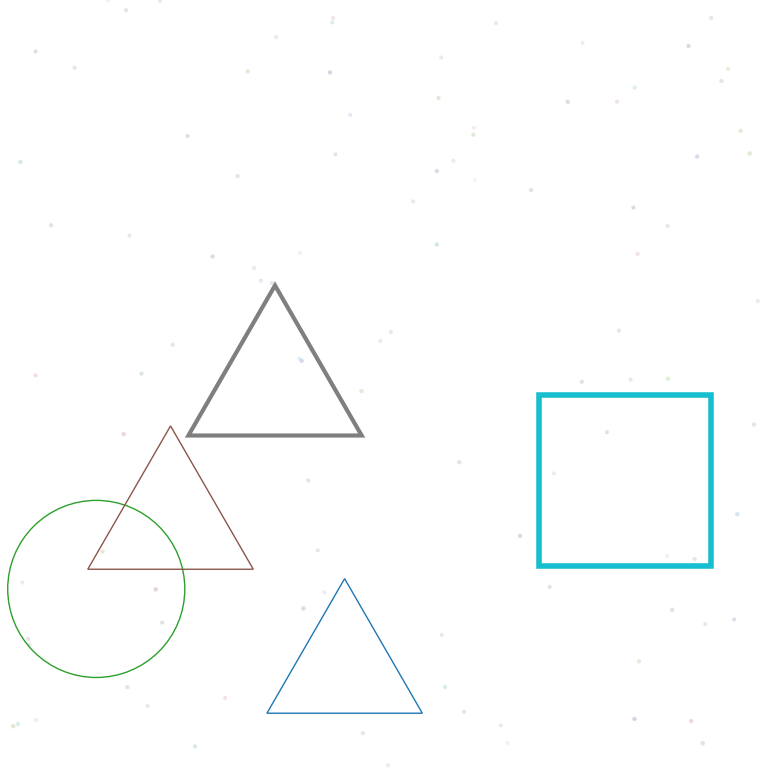[{"shape": "triangle", "thickness": 0.5, "radius": 0.58, "center": [0.448, 0.132]}, {"shape": "circle", "thickness": 0.5, "radius": 0.57, "center": [0.125, 0.235]}, {"shape": "triangle", "thickness": 0.5, "radius": 0.62, "center": [0.221, 0.323]}, {"shape": "triangle", "thickness": 1.5, "radius": 0.65, "center": [0.357, 0.499]}, {"shape": "square", "thickness": 2, "radius": 0.56, "center": [0.812, 0.376]}]